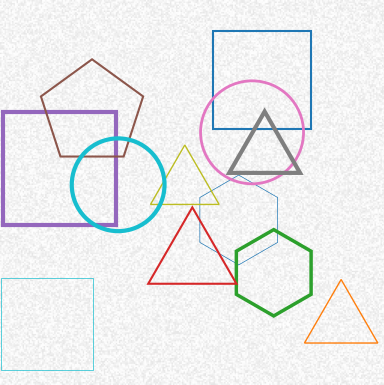[{"shape": "square", "thickness": 1.5, "radius": 0.64, "center": [0.681, 0.793]}, {"shape": "hexagon", "thickness": 0.5, "radius": 0.58, "center": [0.62, 0.429]}, {"shape": "triangle", "thickness": 1, "radius": 0.55, "center": [0.886, 0.164]}, {"shape": "hexagon", "thickness": 2.5, "radius": 0.56, "center": [0.711, 0.291]}, {"shape": "triangle", "thickness": 1.5, "radius": 0.66, "center": [0.5, 0.329]}, {"shape": "square", "thickness": 3, "radius": 0.73, "center": [0.155, 0.563]}, {"shape": "pentagon", "thickness": 1.5, "radius": 0.7, "center": [0.239, 0.706]}, {"shape": "circle", "thickness": 2, "radius": 0.67, "center": [0.655, 0.656]}, {"shape": "triangle", "thickness": 3, "radius": 0.53, "center": [0.687, 0.604]}, {"shape": "triangle", "thickness": 1, "radius": 0.51, "center": [0.48, 0.52]}, {"shape": "square", "thickness": 0.5, "radius": 0.6, "center": [0.122, 0.159]}, {"shape": "circle", "thickness": 3, "radius": 0.6, "center": [0.307, 0.52]}]